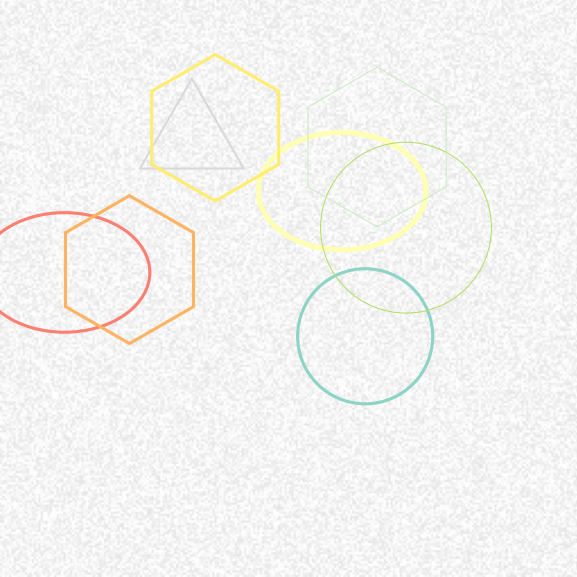[{"shape": "circle", "thickness": 1.5, "radius": 0.58, "center": [0.632, 0.417]}, {"shape": "oval", "thickness": 2.5, "radius": 0.73, "center": [0.592, 0.668]}, {"shape": "oval", "thickness": 1.5, "radius": 0.74, "center": [0.112, 0.527]}, {"shape": "hexagon", "thickness": 1.5, "radius": 0.64, "center": [0.224, 0.532]}, {"shape": "circle", "thickness": 0.5, "radius": 0.74, "center": [0.703, 0.605]}, {"shape": "triangle", "thickness": 1, "radius": 0.52, "center": [0.332, 0.759]}, {"shape": "hexagon", "thickness": 0.5, "radius": 0.69, "center": [0.653, 0.745]}, {"shape": "hexagon", "thickness": 1.5, "radius": 0.63, "center": [0.373, 0.778]}]